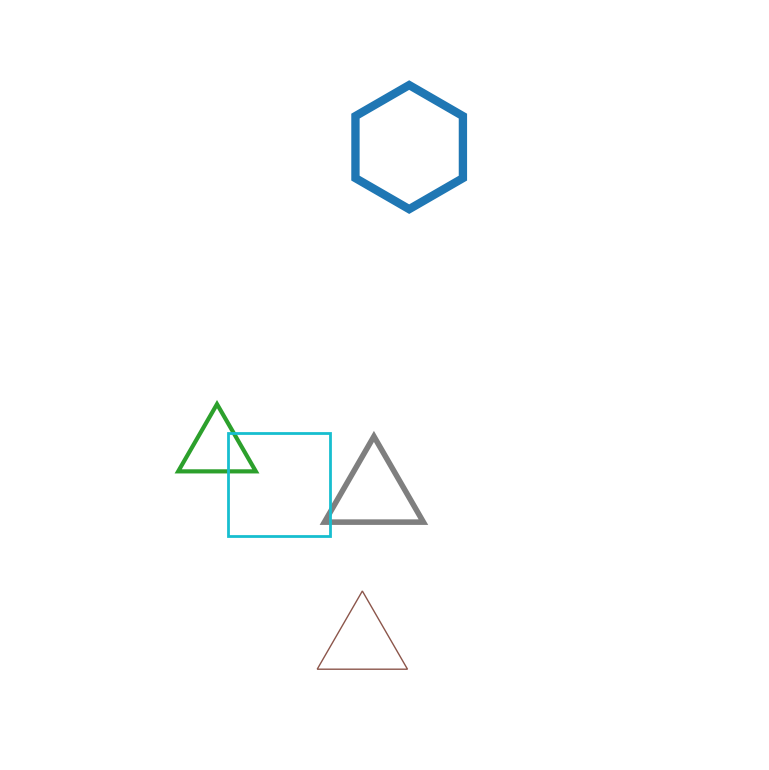[{"shape": "hexagon", "thickness": 3, "radius": 0.4, "center": [0.531, 0.809]}, {"shape": "triangle", "thickness": 1.5, "radius": 0.29, "center": [0.282, 0.417]}, {"shape": "triangle", "thickness": 0.5, "radius": 0.34, "center": [0.471, 0.165]}, {"shape": "triangle", "thickness": 2, "radius": 0.37, "center": [0.486, 0.359]}, {"shape": "square", "thickness": 1, "radius": 0.33, "center": [0.362, 0.371]}]